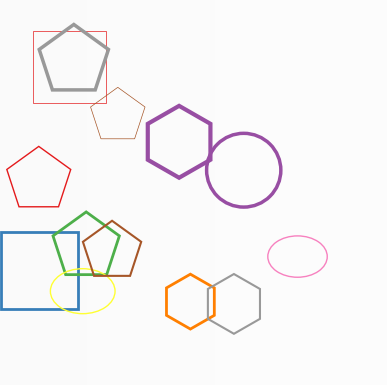[{"shape": "square", "thickness": 0.5, "radius": 0.47, "center": [0.179, 0.826]}, {"shape": "pentagon", "thickness": 1, "radius": 0.43, "center": [0.1, 0.533]}, {"shape": "square", "thickness": 2, "radius": 0.5, "center": [0.101, 0.298]}, {"shape": "pentagon", "thickness": 2, "radius": 0.45, "center": [0.222, 0.36]}, {"shape": "circle", "thickness": 2.5, "radius": 0.48, "center": [0.629, 0.558]}, {"shape": "hexagon", "thickness": 3, "radius": 0.47, "center": [0.462, 0.632]}, {"shape": "hexagon", "thickness": 2, "radius": 0.36, "center": [0.491, 0.217]}, {"shape": "oval", "thickness": 1, "radius": 0.42, "center": [0.213, 0.244]}, {"shape": "pentagon", "thickness": 0.5, "radius": 0.37, "center": [0.304, 0.699]}, {"shape": "pentagon", "thickness": 1.5, "radius": 0.4, "center": [0.289, 0.347]}, {"shape": "oval", "thickness": 1, "radius": 0.38, "center": [0.768, 0.334]}, {"shape": "pentagon", "thickness": 2.5, "radius": 0.47, "center": [0.191, 0.842]}, {"shape": "hexagon", "thickness": 1.5, "radius": 0.39, "center": [0.604, 0.211]}]